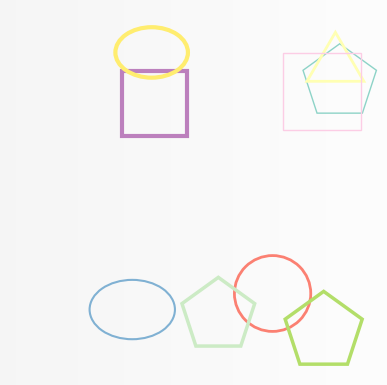[{"shape": "pentagon", "thickness": 1, "radius": 0.5, "center": [0.877, 0.787]}, {"shape": "triangle", "thickness": 2, "radius": 0.42, "center": [0.866, 0.831]}, {"shape": "circle", "thickness": 2, "radius": 0.49, "center": [0.703, 0.238]}, {"shape": "oval", "thickness": 1.5, "radius": 0.55, "center": [0.341, 0.196]}, {"shape": "pentagon", "thickness": 2.5, "radius": 0.52, "center": [0.835, 0.139]}, {"shape": "square", "thickness": 1, "radius": 0.5, "center": [0.831, 0.762]}, {"shape": "square", "thickness": 3, "radius": 0.42, "center": [0.399, 0.73]}, {"shape": "pentagon", "thickness": 2.5, "radius": 0.49, "center": [0.563, 0.181]}, {"shape": "oval", "thickness": 3, "radius": 0.47, "center": [0.391, 0.864]}]